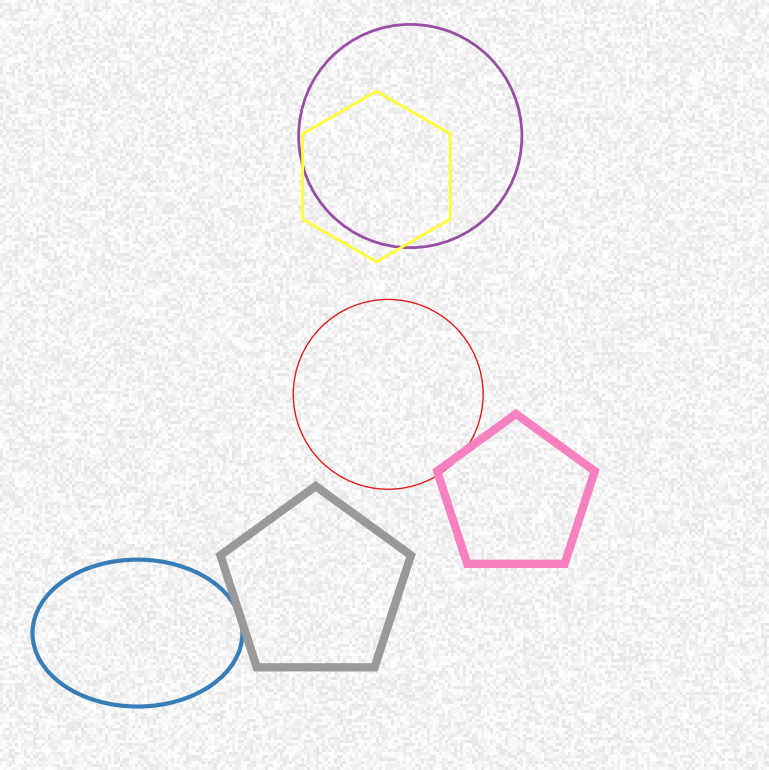[{"shape": "circle", "thickness": 0.5, "radius": 0.62, "center": [0.504, 0.488]}, {"shape": "oval", "thickness": 1.5, "radius": 0.68, "center": [0.178, 0.178]}, {"shape": "circle", "thickness": 1, "radius": 0.72, "center": [0.533, 0.823]}, {"shape": "hexagon", "thickness": 1, "radius": 0.55, "center": [0.489, 0.771]}, {"shape": "pentagon", "thickness": 3, "radius": 0.54, "center": [0.67, 0.355]}, {"shape": "pentagon", "thickness": 3, "radius": 0.65, "center": [0.41, 0.239]}]